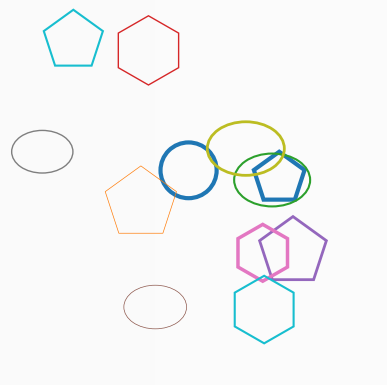[{"shape": "circle", "thickness": 3, "radius": 0.36, "center": [0.487, 0.558]}, {"shape": "pentagon", "thickness": 3, "radius": 0.34, "center": [0.721, 0.537]}, {"shape": "pentagon", "thickness": 0.5, "radius": 0.48, "center": [0.364, 0.472]}, {"shape": "oval", "thickness": 1.5, "radius": 0.49, "center": [0.702, 0.532]}, {"shape": "hexagon", "thickness": 1, "radius": 0.45, "center": [0.383, 0.869]}, {"shape": "pentagon", "thickness": 2, "radius": 0.45, "center": [0.756, 0.347]}, {"shape": "oval", "thickness": 0.5, "radius": 0.4, "center": [0.401, 0.203]}, {"shape": "hexagon", "thickness": 2.5, "radius": 0.37, "center": [0.678, 0.343]}, {"shape": "oval", "thickness": 1, "radius": 0.4, "center": [0.109, 0.606]}, {"shape": "oval", "thickness": 2, "radius": 0.5, "center": [0.634, 0.614]}, {"shape": "pentagon", "thickness": 1.5, "radius": 0.4, "center": [0.189, 0.894]}, {"shape": "hexagon", "thickness": 1.5, "radius": 0.44, "center": [0.682, 0.196]}]